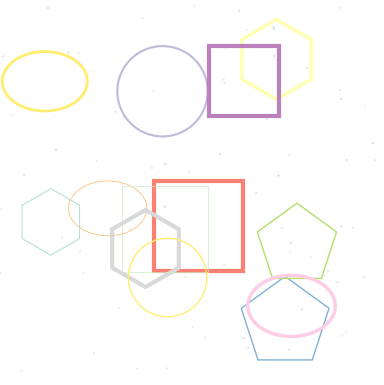[{"shape": "hexagon", "thickness": 0.5, "radius": 0.43, "center": [0.132, 0.424]}, {"shape": "hexagon", "thickness": 2.5, "radius": 0.52, "center": [0.718, 0.846]}, {"shape": "circle", "thickness": 1.5, "radius": 0.59, "center": [0.422, 0.763]}, {"shape": "square", "thickness": 3, "radius": 0.58, "center": [0.516, 0.412]}, {"shape": "pentagon", "thickness": 1, "radius": 0.6, "center": [0.741, 0.162]}, {"shape": "oval", "thickness": 0.5, "radius": 0.51, "center": [0.28, 0.459]}, {"shape": "pentagon", "thickness": 1, "radius": 0.54, "center": [0.771, 0.364]}, {"shape": "oval", "thickness": 2.5, "radius": 0.57, "center": [0.757, 0.205]}, {"shape": "hexagon", "thickness": 3, "radius": 0.5, "center": [0.378, 0.355]}, {"shape": "square", "thickness": 3, "radius": 0.45, "center": [0.633, 0.789]}, {"shape": "square", "thickness": 0.5, "radius": 0.56, "center": [0.429, 0.406]}, {"shape": "circle", "thickness": 1, "radius": 0.51, "center": [0.435, 0.279]}, {"shape": "oval", "thickness": 2, "radius": 0.55, "center": [0.116, 0.789]}]